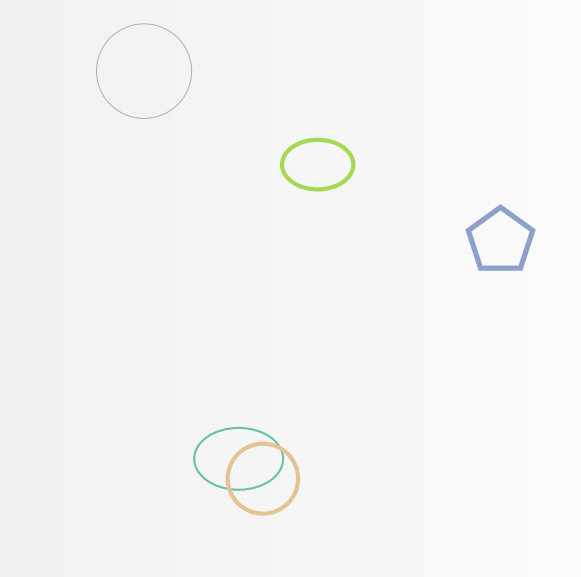[{"shape": "oval", "thickness": 1, "radius": 0.38, "center": [0.411, 0.205]}, {"shape": "pentagon", "thickness": 2.5, "radius": 0.29, "center": [0.861, 0.582]}, {"shape": "oval", "thickness": 2, "radius": 0.31, "center": [0.547, 0.714]}, {"shape": "circle", "thickness": 2, "radius": 0.3, "center": [0.452, 0.17]}, {"shape": "circle", "thickness": 0.5, "radius": 0.41, "center": [0.248, 0.876]}]